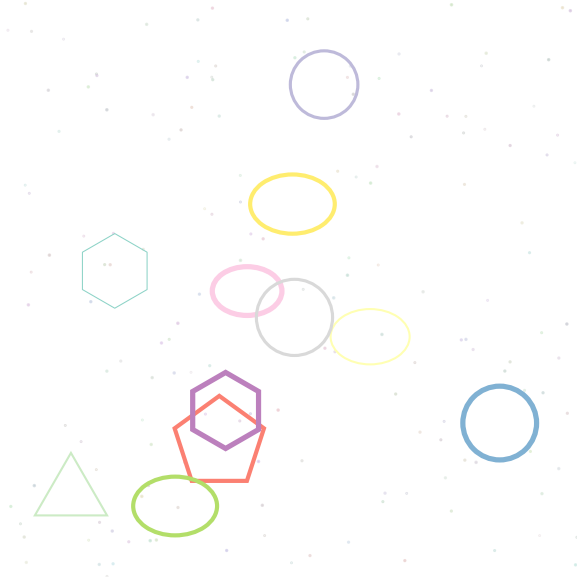[{"shape": "hexagon", "thickness": 0.5, "radius": 0.32, "center": [0.199, 0.53]}, {"shape": "oval", "thickness": 1, "radius": 0.34, "center": [0.641, 0.416]}, {"shape": "circle", "thickness": 1.5, "radius": 0.29, "center": [0.561, 0.853]}, {"shape": "pentagon", "thickness": 2, "radius": 0.41, "center": [0.38, 0.232]}, {"shape": "circle", "thickness": 2.5, "radius": 0.32, "center": [0.865, 0.267]}, {"shape": "oval", "thickness": 2, "radius": 0.36, "center": [0.303, 0.123]}, {"shape": "oval", "thickness": 2.5, "radius": 0.3, "center": [0.428, 0.495]}, {"shape": "circle", "thickness": 1.5, "radius": 0.33, "center": [0.51, 0.45]}, {"shape": "hexagon", "thickness": 2.5, "radius": 0.33, "center": [0.391, 0.288]}, {"shape": "triangle", "thickness": 1, "radius": 0.36, "center": [0.123, 0.143]}, {"shape": "oval", "thickness": 2, "radius": 0.37, "center": [0.506, 0.646]}]